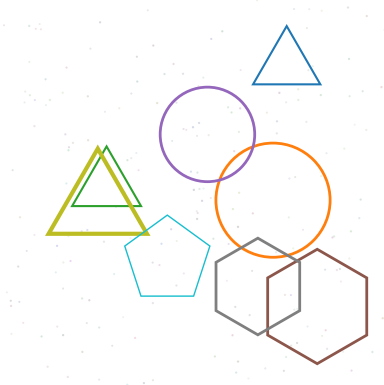[{"shape": "triangle", "thickness": 1.5, "radius": 0.5, "center": [0.745, 0.831]}, {"shape": "circle", "thickness": 2, "radius": 0.74, "center": [0.709, 0.48]}, {"shape": "triangle", "thickness": 1.5, "radius": 0.52, "center": [0.277, 0.516]}, {"shape": "circle", "thickness": 2, "radius": 0.61, "center": [0.539, 0.651]}, {"shape": "hexagon", "thickness": 2, "radius": 0.74, "center": [0.824, 0.204]}, {"shape": "hexagon", "thickness": 2, "radius": 0.63, "center": [0.67, 0.256]}, {"shape": "triangle", "thickness": 3, "radius": 0.74, "center": [0.254, 0.466]}, {"shape": "pentagon", "thickness": 1, "radius": 0.58, "center": [0.435, 0.325]}]